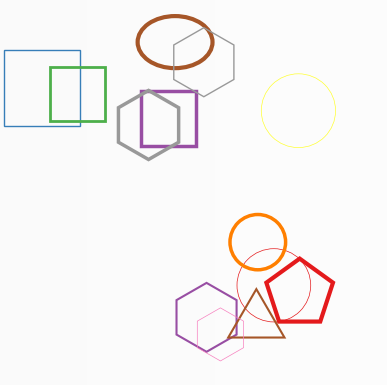[{"shape": "circle", "thickness": 0.5, "radius": 0.48, "center": [0.707, 0.259]}, {"shape": "pentagon", "thickness": 3, "radius": 0.45, "center": [0.773, 0.238]}, {"shape": "square", "thickness": 1, "radius": 0.49, "center": [0.108, 0.771]}, {"shape": "square", "thickness": 2, "radius": 0.35, "center": [0.201, 0.755]}, {"shape": "hexagon", "thickness": 1.5, "radius": 0.45, "center": [0.533, 0.176]}, {"shape": "square", "thickness": 2.5, "radius": 0.35, "center": [0.434, 0.692]}, {"shape": "circle", "thickness": 2.5, "radius": 0.36, "center": [0.665, 0.371]}, {"shape": "circle", "thickness": 0.5, "radius": 0.48, "center": [0.77, 0.712]}, {"shape": "triangle", "thickness": 1.5, "radius": 0.42, "center": [0.662, 0.165]}, {"shape": "oval", "thickness": 3, "radius": 0.48, "center": [0.452, 0.891]}, {"shape": "hexagon", "thickness": 0.5, "radius": 0.34, "center": [0.569, 0.131]}, {"shape": "hexagon", "thickness": 2.5, "radius": 0.45, "center": [0.383, 0.675]}, {"shape": "hexagon", "thickness": 1, "radius": 0.45, "center": [0.526, 0.838]}]